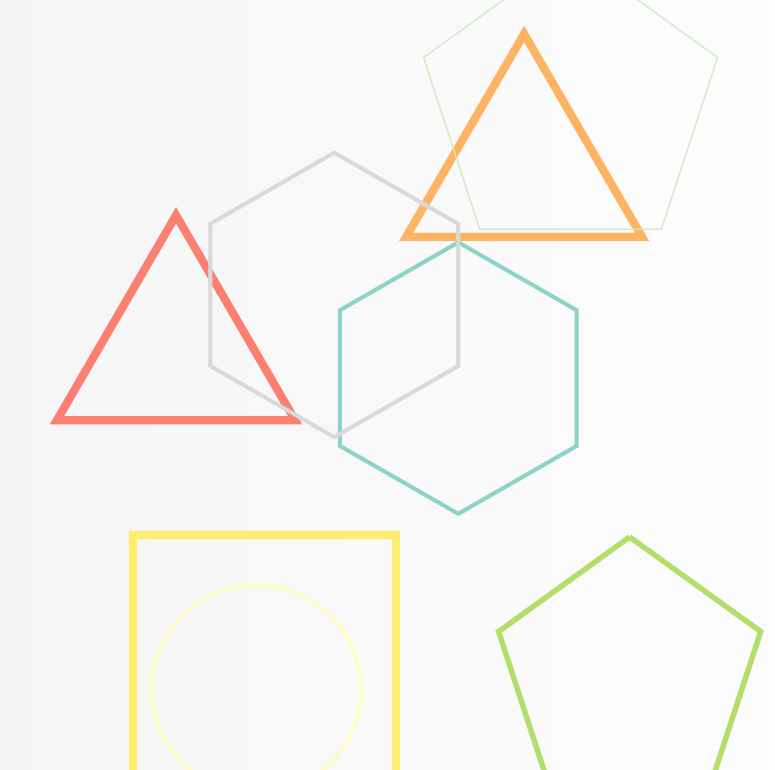[{"shape": "hexagon", "thickness": 1.5, "radius": 0.88, "center": [0.591, 0.509]}, {"shape": "circle", "thickness": 1, "radius": 0.68, "center": [0.331, 0.105]}, {"shape": "triangle", "thickness": 3, "radius": 0.89, "center": [0.227, 0.543]}, {"shape": "triangle", "thickness": 3, "radius": 0.88, "center": [0.676, 0.78]}, {"shape": "pentagon", "thickness": 2, "radius": 0.89, "center": [0.812, 0.125]}, {"shape": "hexagon", "thickness": 1.5, "radius": 0.92, "center": [0.431, 0.617]}, {"shape": "pentagon", "thickness": 0.5, "radius": 1.0, "center": [0.736, 0.864]}, {"shape": "square", "thickness": 3, "radius": 0.85, "center": [0.341, 0.136]}]